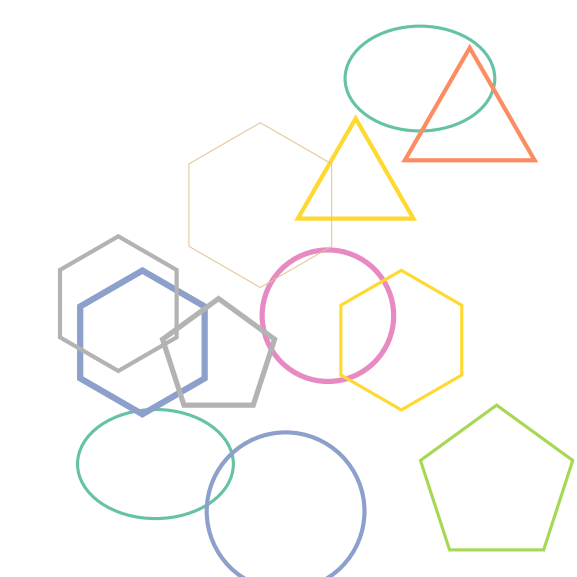[{"shape": "oval", "thickness": 1.5, "radius": 0.67, "center": [0.269, 0.196]}, {"shape": "oval", "thickness": 1.5, "radius": 0.65, "center": [0.727, 0.863]}, {"shape": "triangle", "thickness": 2, "radius": 0.65, "center": [0.813, 0.786]}, {"shape": "hexagon", "thickness": 3, "radius": 0.62, "center": [0.247, 0.406]}, {"shape": "circle", "thickness": 2, "radius": 0.68, "center": [0.495, 0.114]}, {"shape": "circle", "thickness": 2.5, "radius": 0.57, "center": [0.568, 0.452]}, {"shape": "pentagon", "thickness": 1.5, "radius": 0.69, "center": [0.86, 0.159]}, {"shape": "hexagon", "thickness": 1.5, "radius": 0.6, "center": [0.695, 0.41]}, {"shape": "triangle", "thickness": 2, "radius": 0.58, "center": [0.616, 0.678]}, {"shape": "hexagon", "thickness": 0.5, "radius": 0.71, "center": [0.451, 0.644]}, {"shape": "hexagon", "thickness": 2, "radius": 0.58, "center": [0.205, 0.473]}, {"shape": "pentagon", "thickness": 2.5, "radius": 0.51, "center": [0.379, 0.38]}]